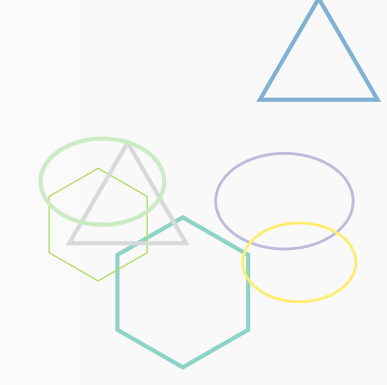[{"shape": "hexagon", "thickness": 3, "radius": 0.97, "center": [0.472, 0.241]}, {"shape": "oval", "thickness": 2, "radius": 0.89, "center": [0.734, 0.477]}, {"shape": "triangle", "thickness": 3, "radius": 0.88, "center": [0.823, 0.829]}, {"shape": "hexagon", "thickness": 1, "radius": 0.73, "center": [0.253, 0.417]}, {"shape": "triangle", "thickness": 3, "radius": 0.87, "center": [0.329, 0.455]}, {"shape": "oval", "thickness": 3, "radius": 0.8, "center": [0.264, 0.528]}, {"shape": "oval", "thickness": 2, "radius": 0.73, "center": [0.772, 0.319]}]